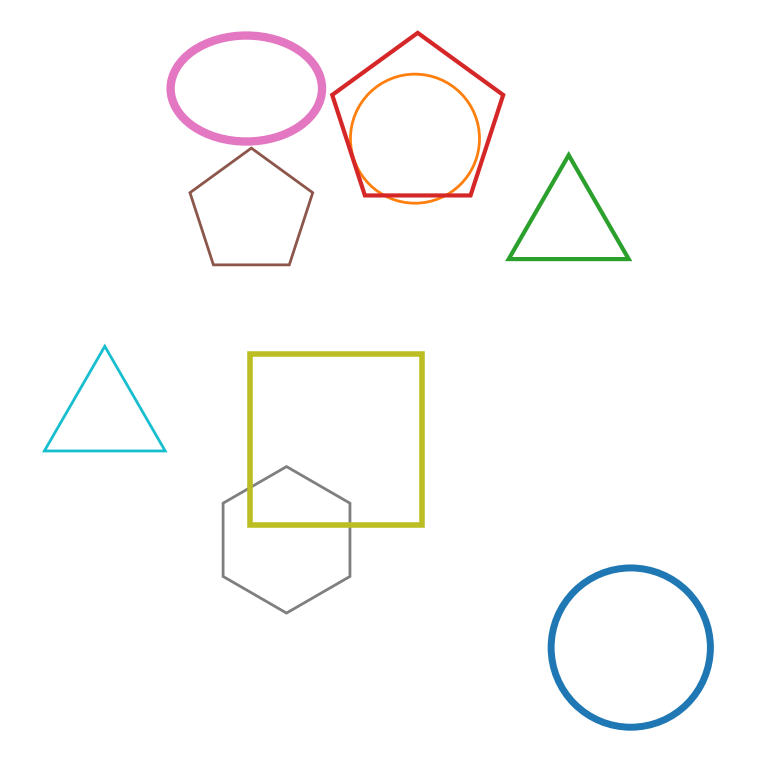[{"shape": "circle", "thickness": 2.5, "radius": 0.52, "center": [0.819, 0.159]}, {"shape": "circle", "thickness": 1, "radius": 0.42, "center": [0.539, 0.82]}, {"shape": "triangle", "thickness": 1.5, "radius": 0.45, "center": [0.739, 0.709]}, {"shape": "pentagon", "thickness": 1.5, "radius": 0.58, "center": [0.542, 0.841]}, {"shape": "pentagon", "thickness": 1, "radius": 0.42, "center": [0.326, 0.724]}, {"shape": "oval", "thickness": 3, "radius": 0.49, "center": [0.32, 0.885]}, {"shape": "hexagon", "thickness": 1, "radius": 0.48, "center": [0.372, 0.299]}, {"shape": "square", "thickness": 2, "radius": 0.56, "center": [0.436, 0.429]}, {"shape": "triangle", "thickness": 1, "radius": 0.45, "center": [0.136, 0.46]}]